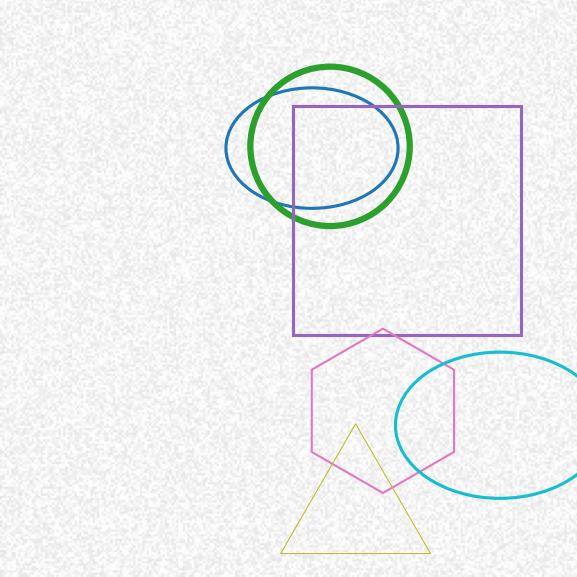[{"shape": "oval", "thickness": 1.5, "radius": 0.75, "center": [0.54, 0.743]}, {"shape": "circle", "thickness": 3, "radius": 0.69, "center": [0.572, 0.746]}, {"shape": "square", "thickness": 1.5, "radius": 0.99, "center": [0.705, 0.618]}, {"shape": "hexagon", "thickness": 1, "radius": 0.71, "center": [0.663, 0.288]}, {"shape": "triangle", "thickness": 0.5, "radius": 0.75, "center": [0.616, 0.116]}, {"shape": "oval", "thickness": 1.5, "radius": 0.9, "center": [0.866, 0.263]}]